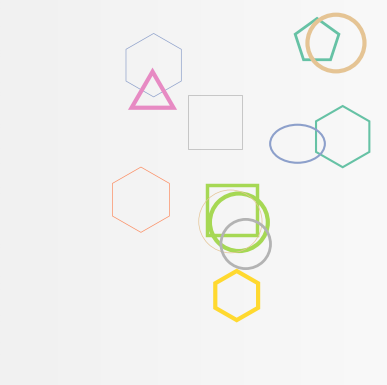[{"shape": "hexagon", "thickness": 1.5, "radius": 0.4, "center": [0.884, 0.645]}, {"shape": "pentagon", "thickness": 2, "radius": 0.3, "center": [0.818, 0.893]}, {"shape": "hexagon", "thickness": 0.5, "radius": 0.42, "center": [0.364, 0.481]}, {"shape": "oval", "thickness": 1.5, "radius": 0.35, "center": [0.768, 0.627]}, {"shape": "hexagon", "thickness": 0.5, "radius": 0.41, "center": [0.397, 0.831]}, {"shape": "triangle", "thickness": 3, "radius": 0.31, "center": [0.394, 0.751]}, {"shape": "circle", "thickness": 3, "radius": 0.37, "center": [0.616, 0.423]}, {"shape": "square", "thickness": 2.5, "radius": 0.32, "center": [0.6, 0.455]}, {"shape": "hexagon", "thickness": 3, "radius": 0.32, "center": [0.611, 0.232]}, {"shape": "circle", "thickness": 0.5, "radius": 0.41, "center": [0.595, 0.425]}, {"shape": "circle", "thickness": 3, "radius": 0.37, "center": [0.867, 0.888]}, {"shape": "square", "thickness": 0.5, "radius": 0.35, "center": [0.554, 0.684]}, {"shape": "circle", "thickness": 2, "radius": 0.32, "center": [0.634, 0.366]}]